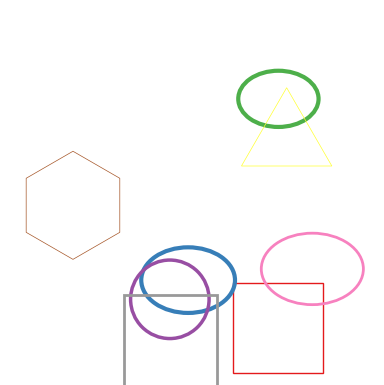[{"shape": "square", "thickness": 1, "radius": 0.58, "center": [0.722, 0.147]}, {"shape": "oval", "thickness": 3, "radius": 0.61, "center": [0.489, 0.272]}, {"shape": "oval", "thickness": 3, "radius": 0.52, "center": [0.723, 0.743]}, {"shape": "circle", "thickness": 2.5, "radius": 0.51, "center": [0.441, 0.223]}, {"shape": "triangle", "thickness": 0.5, "radius": 0.68, "center": [0.745, 0.637]}, {"shape": "hexagon", "thickness": 0.5, "radius": 0.7, "center": [0.19, 0.467]}, {"shape": "oval", "thickness": 2, "radius": 0.66, "center": [0.811, 0.302]}, {"shape": "square", "thickness": 2, "radius": 0.6, "center": [0.443, 0.113]}]